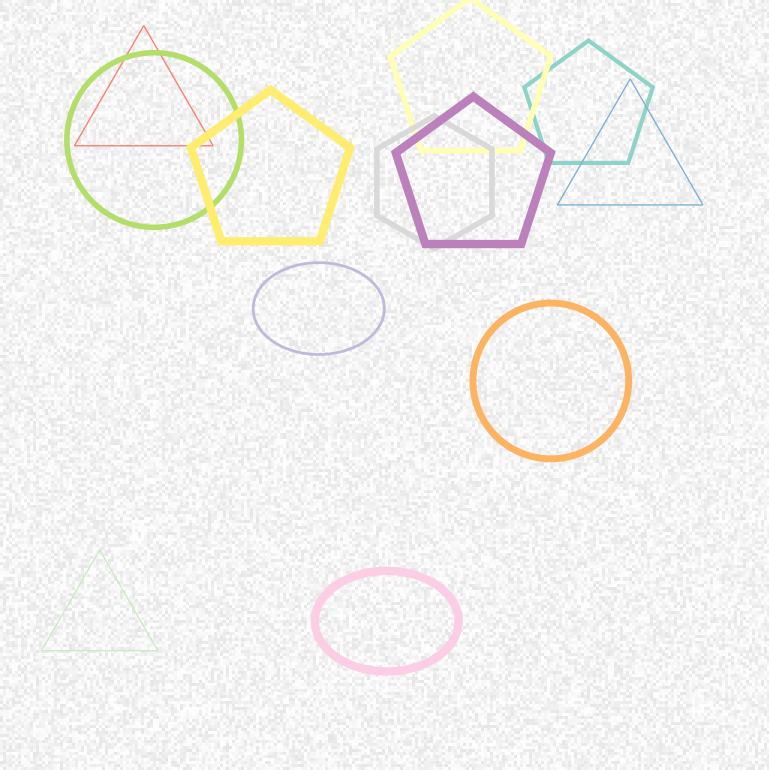[{"shape": "pentagon", "thickness": 1.5, "radius": 0.44, "center": [0.764, 0.859]}, {"shape": "pentagon", "thickness": 2, "radius": 0.55, "center": [0.611, 0.893]}, {"shape": "oval", "thickness": 1, "radius": 0.43, "center": [0.414, 0.599]}, {"shape": "triangle", "thickness": 0.5, "radius": 0.52, "center": [0.187, 0.863]}, {"shape": "triangle", "thickness": 0.5, "radius": 0.55, "center": [0.818, 0.788]}, {"shape": "circle", "thickness": 2.5, "radius": 0.51, "center": [0.715, 0.505]}, {"shape": "circle", "thickness": 2, "radius": 0.57, "center": [0.2, 0.818]}, {"shape": "oval", "thickness": 3, "radius": 0.47, "center": [0.502, 0.193]}, {"shape": "hexagon", "thickness": 2, "radius": 0.43, "center": [0.564, 0.763]}, {"shape": "pentagon", "thickness": 3, "radius": 0.53, "center": [0.615, 0.769]}, {"shape": "triangle", "thickness": 0.5, "radius": 0.44, "center": [0.129, 0.199]}, {"shape": "pentagon", "thickness": 3, "radius": 0.54, "center": [0.351, 0.775]}]